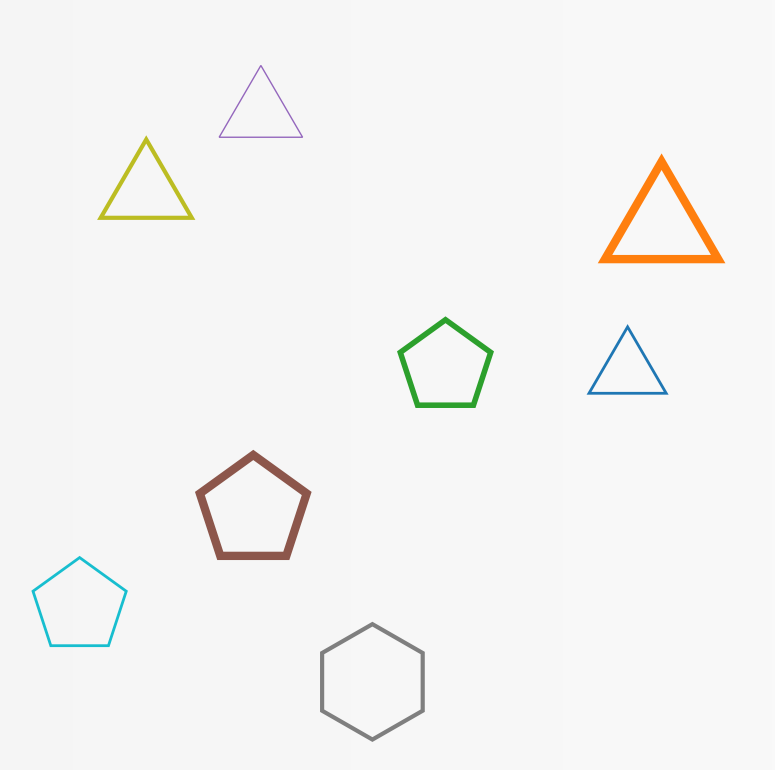[{"shape": "triangle", "thickness": 1, "radius": 0.29, "center": [0.81, 0.518]}, {"shape": "triangle", "thickness": 3, "radius": 0.42, "center": [0.854, 0.706]}, {"shape": "pentagon", "thickness": 2, "radius": 0.31, "center": [0.575, 0.523]}, {"shape": "triangle", "thickness": 0.5, "radius": 0.31, "center": [0.337, 0.853]}, {"shape": "pentagon", "thickness": 3, "radius": 0.36, "center": [0.327, 0.337]}, {"shape": "hexagon", "thickness": 1.5, "radius": 0.37, "center": [0.481, 0.114]}, {"shape": "triangle", "thickness": 1.5, "radius": 0.34, "center": [0.189, 0.751]}, {"shape": "pentagon", "thickness": 1, "radius": 0.32, "center": [0.103, 0.213]}]